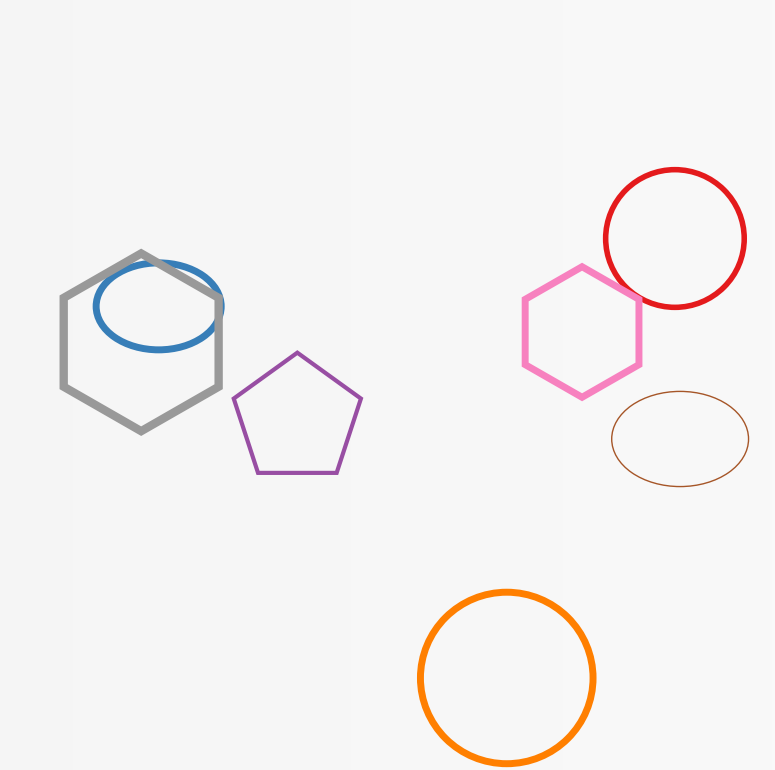[{"shape": "circle", "thickness": 2, "radius": 0.45, "center": [0.871, 0.69]}, {"shape": "oval", "thickness": 2.5, "radius": 0.4, "center": [0.205, 0.602]}, {"shape": "pentagon", "thickness": 1.5, "radius": 0.43, "center": [0.384, 0.456]}, {"shape": "circle", "thickness": 2.5, "radius": 0.56, "center": [0.654, 0.12]}, {"shape": "oval", "thickness": 0.5, "radius": 0.44, "center": [0.878, 0.43]}, {"shape": "hexagon", "thickness": 2.5, "radius": 0.42, "center": [0.751, 0.569]}, {"shape": "hexagon", "thickness": 3, "radius": 0.58, "center": [0.182, 0.555]}]